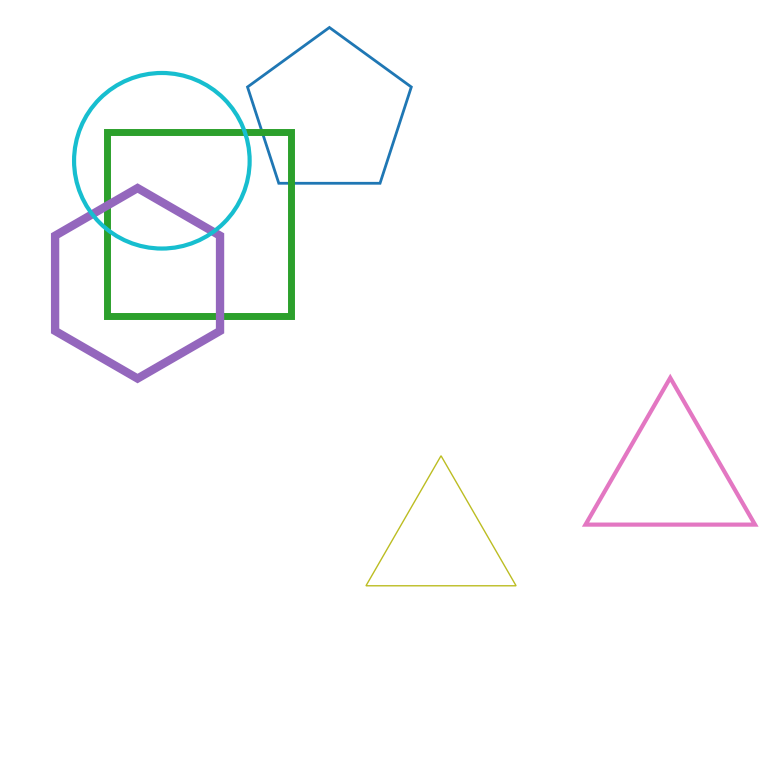[{"shape": "pentagon", "thickness": 1, "radius": 0.56, "center": [0.428, 0.852]}, {"shape": "square", "thickness": 2.5, "radius": 0.6, "center": [0.259, 0.709]}, {"shape": "hexagon", "thickness": 3, "radius": 0.62, "center": [0.179, 0.632]}, {"shape": "triangle", "thickness": 1.5, "radius": 0.64, "center": [0.87, 0.382]}, {"shape": "triangle", "thickness": 0.5, "radius": 0.56, "center": [0.573, 0.296]}, {"shape": "circle", "thickness": 1.5, "radius": 0.57, "center": [0.21, 0.791]}]